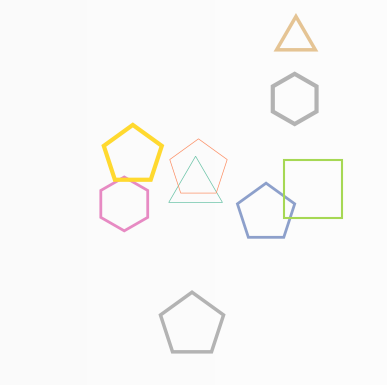[{"shape": "triangle", "thickness": 0.5, "radius": 0.4, "center": [0.505, 0.514]}, {"shape": "pentagon", "thickness": 0.5, "radius": 0.39, "center": [0.512, 0.561]}, {"shape": "pentagon", "thickness": 2, "radius": 0.39, "center": [0.687, 0.447]}, {"shape": "hexagon", "thickness": 2, "radius": 0.35, "center": [0.321, 0.47]}, {"shape": "square", "thickness": 1.5, "radius": 0.37, "center": [0.809, 0.508]}, {"shape": "pentagon", "thickness": 3, "radius": 0.39, "center": [0.343, 0.597]}, {"shape": "triangle", "thickness": 2.5, "radius": 0.29, "center": [0.764, 0.899]}, {"shape": "pentagon", "thickness": 2.5, "radius": 0.43, "center": [0.496, 0.155]}, {"shape": "hexagon", "thickness": 3, "radius": 0.33, "center": [0.76, 0.743]}]